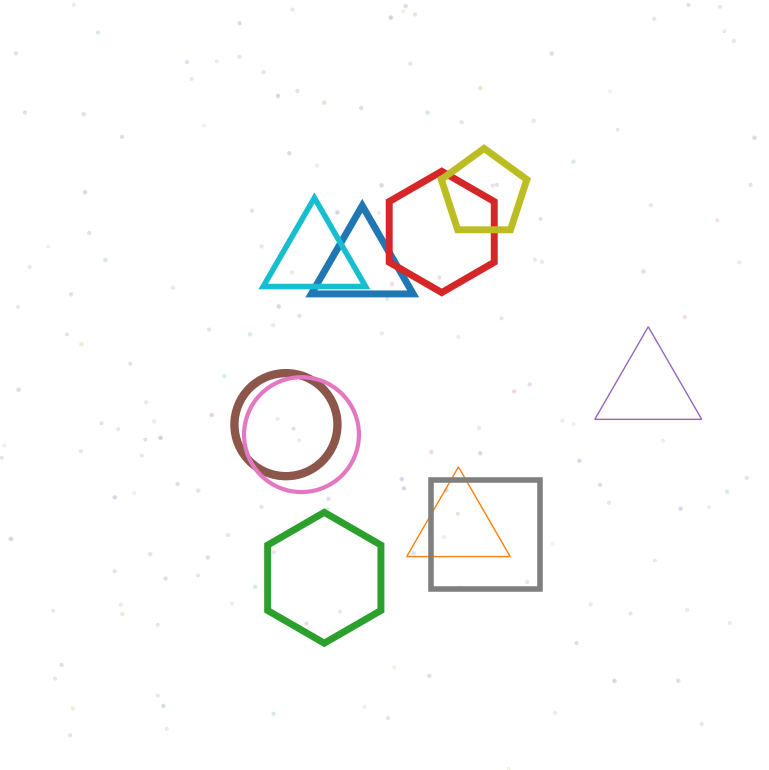[{"shape": "triangle", "thickness": 2.5, "radius": 0.38, "center": [0.47, 0.656]}, {"shape": "triangle", "thickness": 0.5, "radius": 0.39, "center": [0.595, 0.316]}, {"shape": "hexagon", "thickness": 2.5, "radius": 0.42, "center": [0.421, 0.25]}, {"shape": "hexagon", "thickness": 2.5, "radius": 0.39, "center": [0.574, 0.699]}, {"shape": "triangle", "thickness": 0.5, "radius": 0.4, "center": [0.842, 0.495]}, {"shape": "circle", "thickness": 3, "radius": 0.33, "center": [0.371, 0.448]}, {"shape": "circle", "thickness": 1.5, "radius": 0.37, "center": [0.392, 0.436]}, {"shape": "square", "thickness": 2, "radius": 0.36, "center": [0.631, 0.306]}, {"shape": "pentagon", "thickness": 2.5, "radius": 0.29, "center": [0.629, 0.749]}, {"shape": "triangle", "thickness": 2, "radius": 0.38, "center": [0.408, 0.666]}]